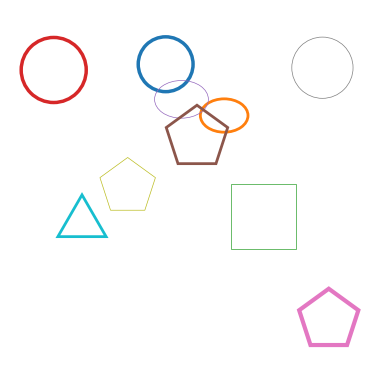[{"shape": "circle", "thickness": 2.5, "radius": 0.36, "center": [0.43, 0.833]}, {"shape": "oval", "thickness": 2, "radius": 0.31, "center": [0.582, 0.7]}, {"shape": "square", "thickness": 0.5, "radius": 0.42, "center": [0.685, 0.438]}, {"shape": "circle", "thickness": 2.5, "radius": 0.42, "center": [0.14, 0.818]}, {"shape": "oval", "thickness": 0.5, "radius": 0.35, "center": [0.471, 0.742]}, {"shape": "pentagon", "thickness": 2, "radius": 0.42, "center": [0.512, 0.643]}, {"shape": "pentagon", "thickness": 3, "radius": 0.4, "center": [0.854, 0.169]}, {"shape": "circle", "thickness": 0.5, "radius": 0.4, "center": [0.837, 0.824]}, {"shape": "pentagon", "thickness": 0.5, "radius": 0.38, "center": [0.332, 0.515]}, {"shape": "triangle", "thickness": 2, "radius": 0.36, "center": [0.213, 0.422]}]